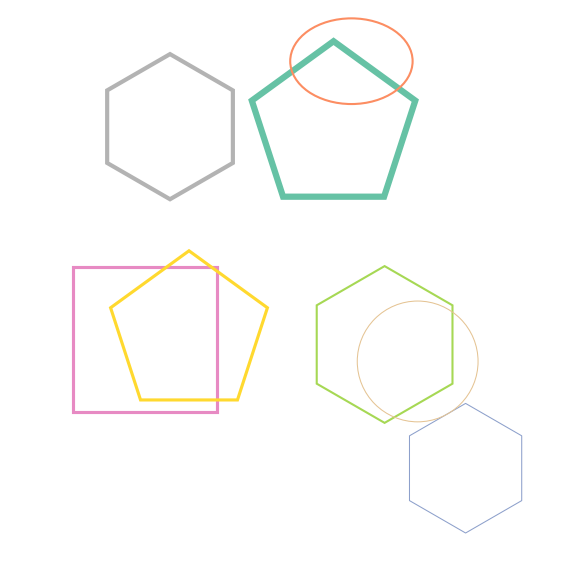[{"shape": "pentagon", "thickness": 3, "radius": 0.74, "center": [0.578, 0.779]}, {"shape": "oval", "thickness": 1, "radius": 0.53, "center": [0.609, 0.893]}, {"shape": "hexagon", "thickness": 0.5, "radius": 0.56, "center": [0.806, 0.188]}, {"shape": "square", "thickness": 1.5, "radius": 0.63, "center": [0.251, 0.412]}, {"shape": "hexagon", "thickness": 1, "radius": 0.68, "center": [0.666, 0.403]}, {"shape": "pentagon", "thickness": 1.5, "radius": 0.71, "center": [0.327, 0.422]}, {"shape": "circle", "thickness": 0.5, "radius": 0.52, "center": [0.723, 0.373]}, {"shape": "hexagon", "thickness": 2, "radius": 0.63, "center": [0.294, 0.78]}]